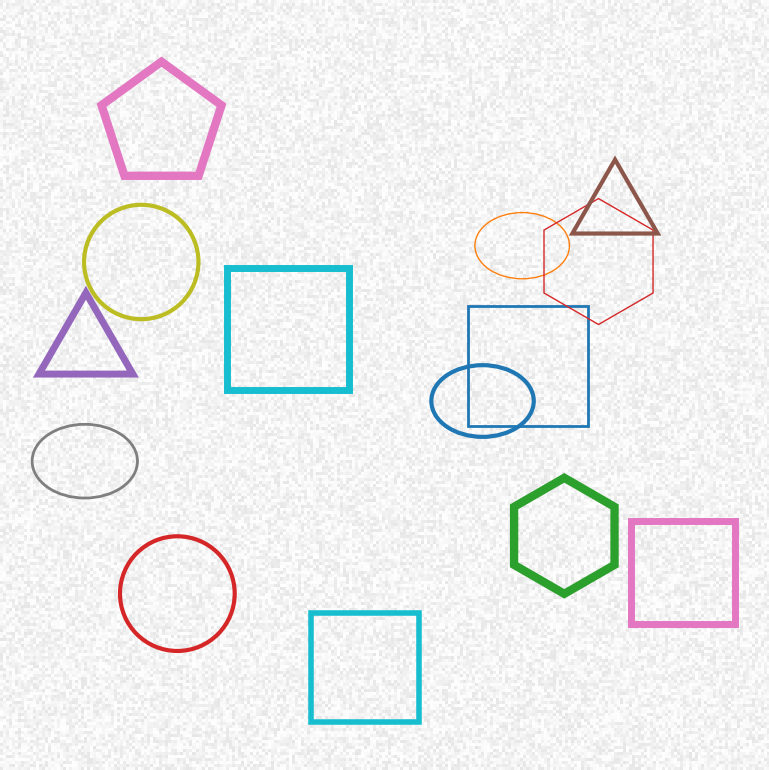[{"shape": "square", "thickness": 1, "radius": 0.39, "center": [0.685, 0.524]}, {"shape": "oval", "thickness": 1.5, "radius": 0.33, "center": [0.627, 0.479]}, {"shape": "oval", "thickness": 0.5, "radius": 0.31, "center": [0.678, 0.681]}, {"shape": "hexagon", "thickness": 3, "radius": 0.38, "center": [0.733, 0.304]}, {"shape": "circle", "thickness": 1.5, "radius": 0.37, "center": [0.23, 0.229]}, {"shape": "hexagon", "thickness": 0.5, "radius": 0.41, "center": [0.777, 0.66]}, {"shape": "triangle", "thickness": 2.5, "radius": 0.35, "center": [0.112, 0.549]}, {"shape": "triangle", "thickness": 1.5, "radius": 0.32, "center": [0.799, 0.729]}, {"shape": "square", "thickness": 2.5, "radius": 0.34, "center": [0.887, 0.256]}, {"shape": "pentagon", "thickness": 3, "radius": 0.41, "center": [0.21, 0.838]}, {"shape": "oval", "thickness": 1, "radius": 0.34, "center": [0.11, 0.401]}, {"shape": "circle", "thickness": 1.5, "radius": 0.37, "center": [0.183, 0.66]}, {"shape": "square", "thickness": 2, "radius": 0.35, "center": [0.474, 0.133]}, {"shape": "square", "thickness": 2.5, "radius": 0.4, "center": [0.374, 0.573]}]